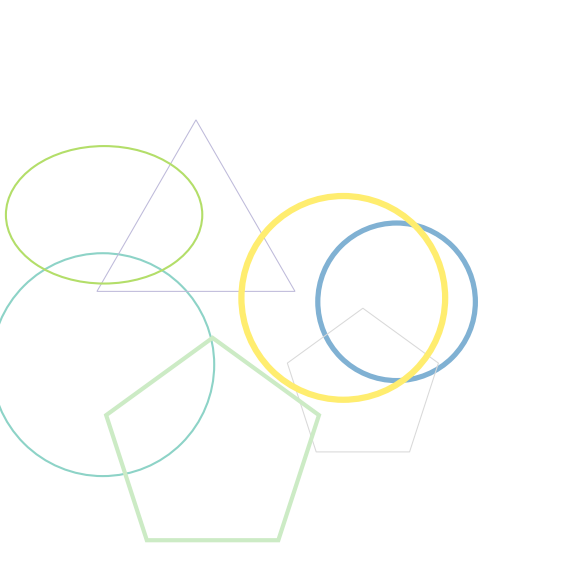[{"shape": "circle", "thickness": 1, "radius": 0.96, "center": [0.178, 0.368]}, {"shape": "triangle", "thickness": 0.5, "radius": 0.99, "center": [0.339, 0.594]}, {"shape": "circle", "thickness": 2.5, "radius": 0.68, "center": [0.687, 0.477]}, {"shape": "oval", "thickness": 1, "radius": 0.85, "center": [0.18, 0.627]}, {"shape": "pentagon", "thickness": 0.5, "radius": 0.69, "center": [0.628, 0.328]}, {"shape": "pentagon", "thickness": 2, "radius": 0.97, "center": [0.368, 0.22]}, {"shape": "circle", "thickness": 3, "radius": 0.88, "center": [0.594, 0.483]}]